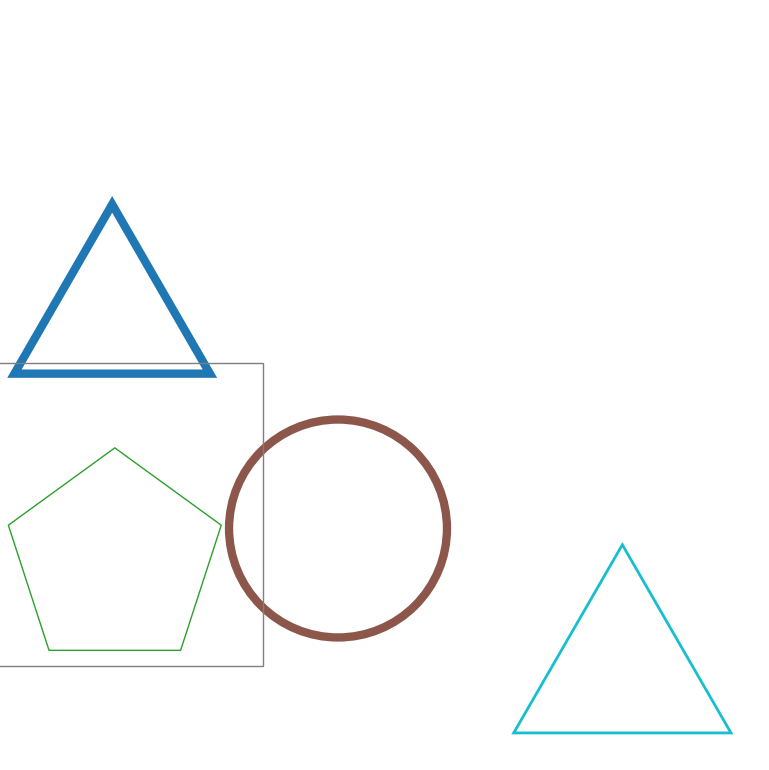[{"shape": "triangle", "thickness": 3, "radius": 0.73, "center": [0.146, 0.588]}, {"shape": "pentagon", "thickness": 0.5, "radius": 0.73, "center": [0.149, 0.273]}, {"shape": "circle", "thickness": 3, "radius": 0.71, "center": [0.439, 0.314]}, {"shape": "square", "thickness": 0.5, "radius": 0.99, "center": [0.144, 0.332]}, {"shape": "triangle", "thickness": 1, "radius": 0.81, "center": [0.808, 0.13]}]